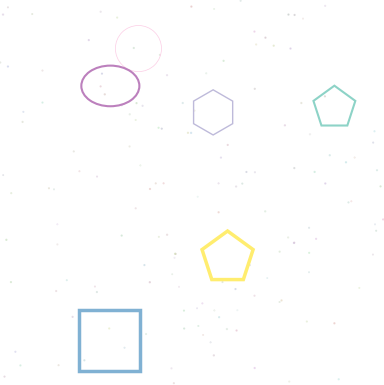[{"shape": "pentagon", "thickness": 1.5, "radius": 0.29, "center": [0.869, 0.72]}, {"shape": "hexagon", "thickness": 1, "radius": 0.29, "center": [0.554, 0.708]}, {"shape": "square", "thickness": 2.5, "radius": 0.39, "center": [0.285, 0.115]}, {"shape": "circle", "thickness": 0.5, "radius": 0.3, "center": [0.36, 0.874]}, {"shape": "oval", "thickness": 1.5, "radius": 0.38, "center": [0.287, 0.777]}, {"shape": "pentagon", "thickness": 2.5, "radius": 0.35, "center": [0.591, 0.33]}]